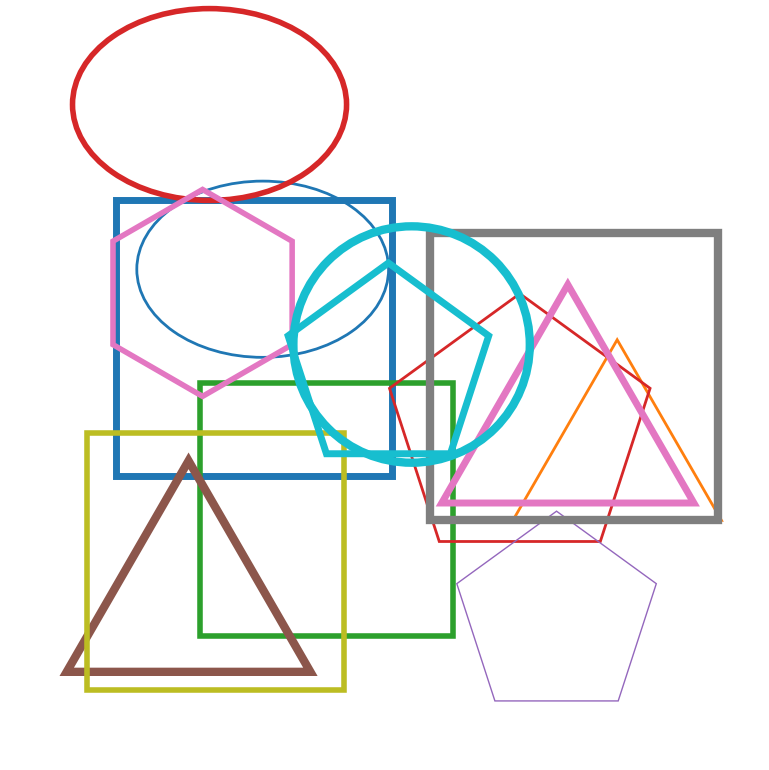[{"shape": "square", "thickness": 2.5, "radius": 0.9, "center": [0.33, 0.561]}, {"shape": "oval", "thickness": 1, "radius": 0.82, "center": [0.341, 0.65]}, {"shape": "triangle", "thickness": 1, "radius": 0.78, "center": [0.802, 0.402]}, {"shape": "square", "thickness": 2, "radius": 0.82, "center": [0.424, 0.339]}, {"shape": "oval", "thickness": 2, "radius": 0.89, "center": [0.272, 0.864]}, {"shape": "pentagon", "thickness": 1, "radius": 0.89, "center": [0.675, 0.441]}, {"shape": "pentagon", "thickness": 0.5, "radius": 0.68, "center": [0.723, 0.2]}, {"shape": "triangle", "thickness": 3, "radius": 0.91, "center": [0.245, 0.219]}, {"shape": "hexagon", "thickness": 2, "radius": 0.67, "center": [0.263, 0.62]}, {"shape": "triangle", "thickness": 2.5, "radius": 0.95, "center": [0.737, 0.441]}, {"shape": "square", "thickness": 3, "radius": 0.93, "center": [0.745, 0.511]}, {"shape": "square", "thickness": 2, "radius": 0.84, "center": [0.28, 0.271]}, {"shape": "pentagon", "thickness": 2.5, "radius": 0.68, "center": [0.504, 0.522]}, {"shape": "circle", "thickness": 3, "radius": 0.77, "center": [0.535, 0.553]}]